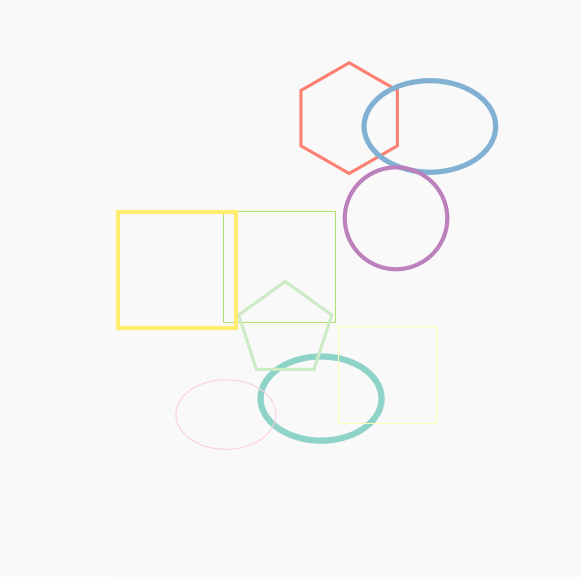[{"shape": "oval", "thickness": 3, "radius": 0.52, "center": [0.552, 0.309]}, {"shape": "square", "thickness": 0.5, "radius": 0.42, "center": [0.666, 0.351]}, {"shape": "hexagon", "thickness": 1.5, "radius": 0.48, "center": [0.601, 0.795]}, {"shape": "oval", "thickness": 2.5, "radius": 0.57, "center": [0.74, 0.78]}, {"shape": "square", "thickness": 0.5, "radius": 0.48, "center": [0.48, 0.537]}, {"shape": "oval", "thickness": 0.5, "radius": 0.43, "center": [0.389, 0.281]}, {"shape": "circle", "thickness": 2, "radius": 0.44, "center": [0.681, 0.621]}, {"shape": "pentagon", "thickness": 1.5, "radius": 0.42, "center": [0.491, 0.428]}, {"shape": "square", "thickness": 2, "radius": 0.51, "center": [0.304, 0.531]}]